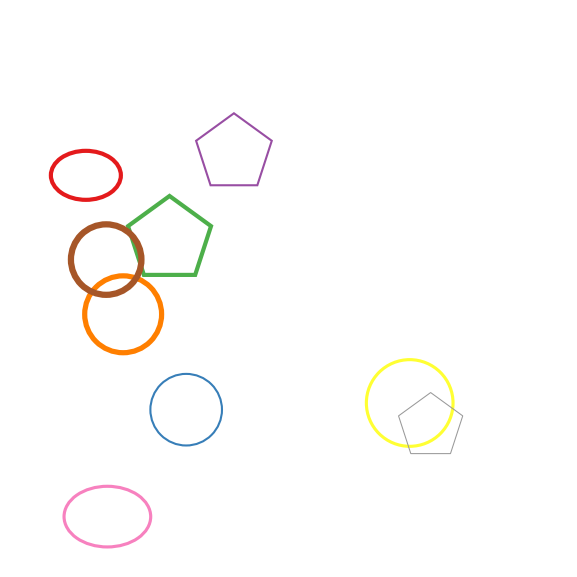[{"shape": "oval", "thickness": 2, "radius": 0.3, "center": [0.149, 0.696]}, {"shape": "circle", "thickness": 1, "radius": 0.31, "center": [0.322, 0.29]}, {"shape": "pentagon", "thickness": 2, "radius": 0.38, "center": [0.294, 0.584]}, {"shape": "pentagon", "thickness": 1, "radius": 0.34, "center": [0.405, 0.734]}, {"shape": "circle", "thickness": 2.5, "radius": 0.33, "center": [0.213, 0.455]}, {"shape": "circle", "thickness": 1.5, "radius": 0.38, "center": [0.709, 0.301]}, {"shape": "circle", "thickness": 3, "radius": 0.31, "center": [0.184, 0.55]}, {"shape": "oval", "thickness": 1.5, "radius": 0.38, "center": [0.186, 0.105]}, {"shape": "pentagon", "thickness": 0.5, "radius": 0.29, "center": [0.746, 0.261]}]